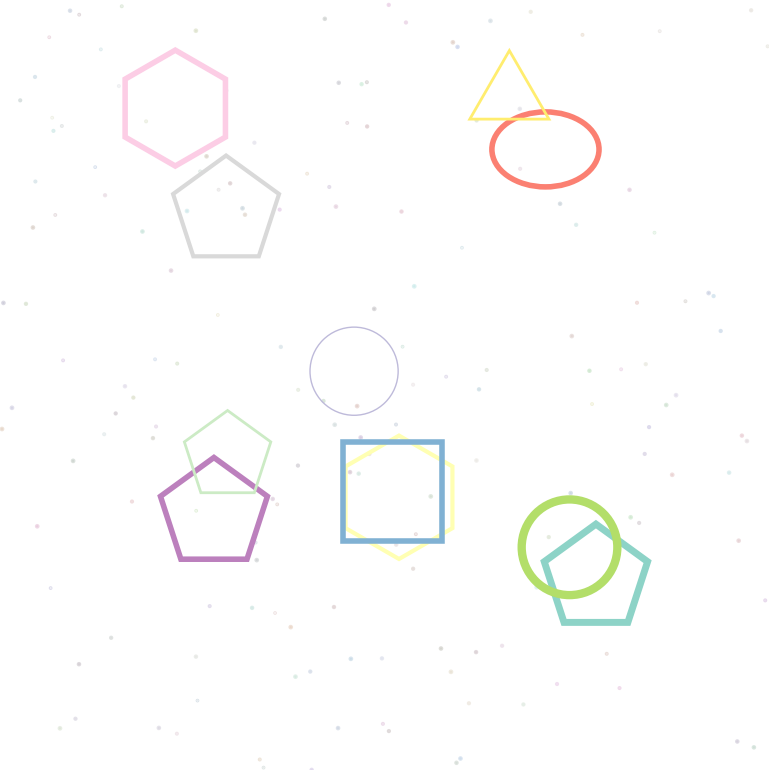[{"shape": "pentagon", "thickness": 2.5, "radius": 0.35, "center": [0.774, 0.249]}, {"shape": "hexagon", "thickness": 1.5, "radius": 0.4, "center": [0.518, 0.354]}, {"shape": "circle", "thickness": 0.5, "radius": 0.29, "center": [0.46, 0.518]}, {"shape": "oval", "thickness": 2, "radius": 0.35, "center": [0.708, 0.806]}, {"shape": "square", "thickness": 2, "radius": 0.32, "center": [0.51, 0.361]}, {"shape": "circle", "thickness": 3, "radius": 0.31, "center": [0.74, 0.289]}, {"shape": "hexagon", "thickness": 2, "radius": 0.38, "center": [0.228, 0.86]}, {"shape": "pentagon", "thickness": 1.5, "radius": 0.36, "center": [0.294, 0.726]}, {"shape": "pentagon", "thickness": 2, "radius": 0.37, "center": [0.278, 0.333]}, {"shape": "pentagon", "thickness": 1, "radius": 0.3, "center": [0.296, 0.408]}, {"shape": "triangle", "thickness": 1, "radius": 0.3, "center": [0.662, 0.875]}]